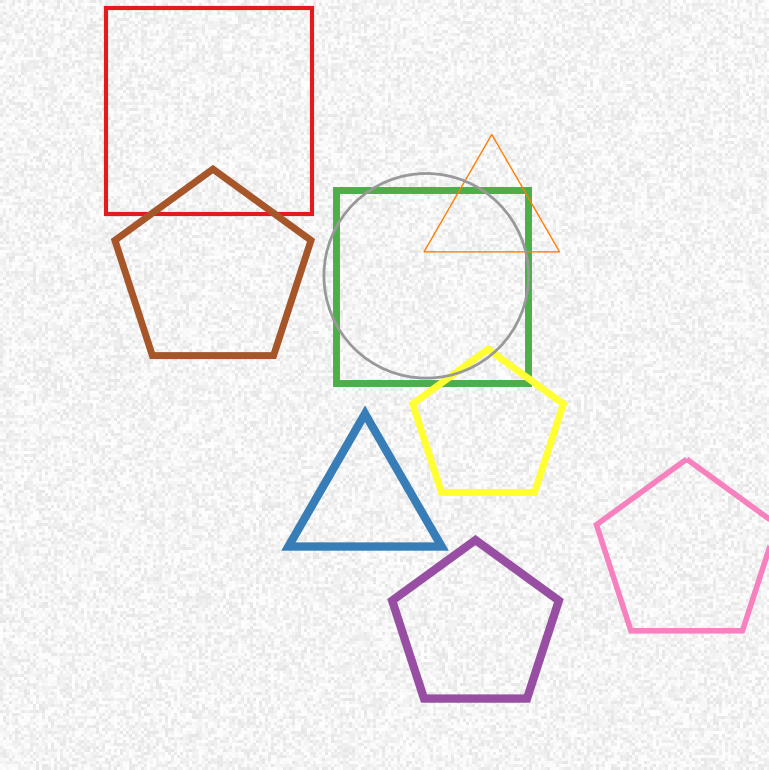[{"shape": "square", "thickness": 1.5, "radius": 0.67, "center": [0.271, 0.856]}, {"shape": "triangle", "thickness": 3, "radius": 0.57, "center": [0.474, 0.348]}, {"shape": "square", "thickness": 2.5, "radius": 0.62, "center": [0.561, 0.628]}, {"shape": "pentagon", "thickness": 3, "radius": 0.57, "center": [0.618, 0.185]}, {"shape": "triangle", "thickness": 0.5, "radius": 0.51, "center": [0.639, 0.724]}, {"shape": "pentagon", "thickness": 2.5, "radius": 0.51, "center": [0.634, 0.444]}, {"shape": "pentagon", "thickness": 2.5, "radius": 0.67, "center": [0.277, 0.646]}, {"shape": "pentagon", "thickness": 2, "radius": 0.62, "center": [0.892, 0.28]}, {"shape": "circle", "thickness": 1, "radius": 0.66, "center": [0.554, 0.642]}]